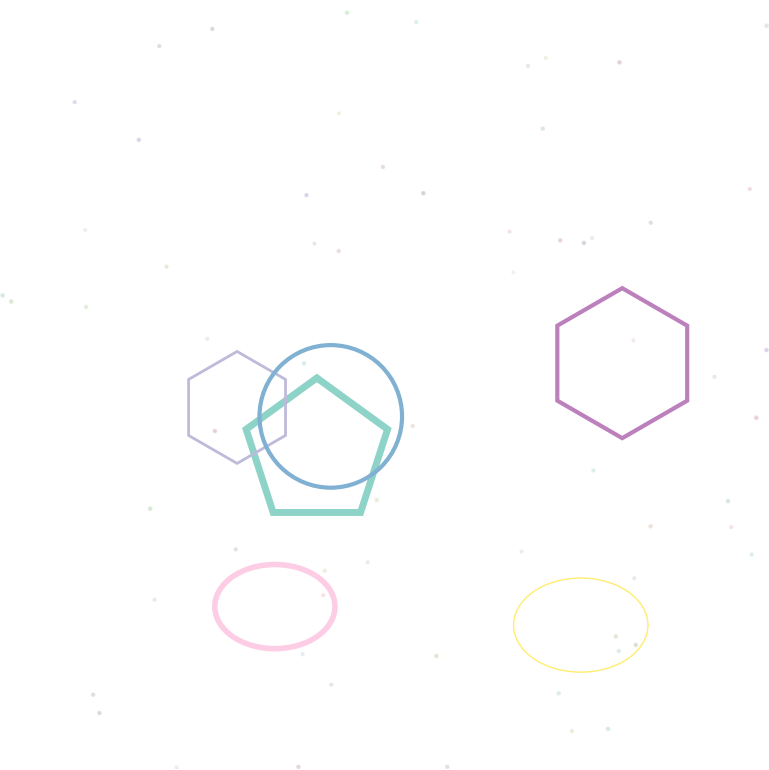[{"shape": "pentagon", "thickness": 2.5, "radius": 0.48, "center": [0.412, 0.413]}, {"shape": "hexagon", "thickness": 1, "radius": 0.36, "center": [0.308, 0.471]}, {"shape": "circle", "thickness": 1.5, "radius": 0.46, "center": [0.43, 0.459]}, {"shape": "oval", "thickness": 2, "radius": 0.39, "center": [0.357, 0.212]}, {"shape": "hexagon", "thickness": 1.5, "radius": 0.49, "center": [0.808, 0.528]}, {"shape": "oval", "thickness": 0.5, "radius": 0.44, "center": [0.754, 0.188]}]